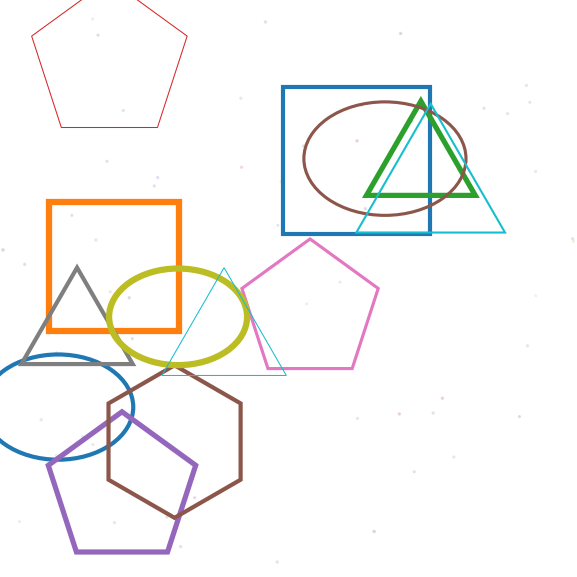[{"shape": "square", "thickness": 2, "radius": 0.64, "center": [0.617, 0.721]}, {"shape": "oval", "thickness": 2, "radius": 0.65, "center": [0.101, 0.294]}, {"shape": "square", "thickness": 3, "radius": 0.56, "center": [0.197, 0.538]}, {"shape": "triangle", "thickness": 2.5, "radius": 0.54, "center": [0.729, 0.715]}, {"shape": "pentagon", "thickness": 0.5, "radius": 0.71, "center": [0.189, 0.893]}, {"shape": "pentagon", "thickness": 2.5, "radius": 0.67, "center": [0.211, 0.152]}, {"shape": "oval", "thickness": 1.5, "radius": 0.7, "center": [0.667, 0.724]}, {"shape": "hexagon", "thickness": 2, "radius": 0.66, "center": [0.302, 0.235]}, {"shape": "pentagon", "thickness": 1.5, "radius": 0.62, "center": [0.537, 0.461]}, {"shape": "triangle", "thickness": 2, "radius": 0.56, "center": [0.133, 0.424]}, {"shape": "oval", "thickness": 3, "radius": 0.6, "center": [0.308, 0.451]}, {"shape": "triangle", "thickness": 0.5, "radius": 0.62, "center": [0.388, 0.411]}, {"shape": "triangle", "thickness": 1, "radius": 0.74, "center": [0.746, 0.671]}]